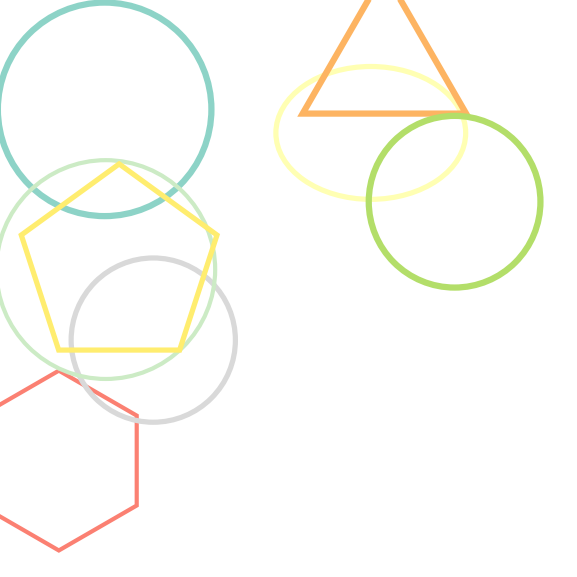[{"shape": "circle", "thickness": 3, "radius": 0.92, "center": [0.181, 0.81]}, {"shape": "oval", "thickness": 2.5, "radius": 0.82, "center": [0.642, 0.769]}, {"shape": "hexagon", "thickness": 2, "radius": 0.78, "center": [0.102, 0.202]}, {"shape": "triangle", "thickness": 3, "radius": 0.82, "center": [0.666, 0.884]}, {"shape": "circle", "thickness": 3, "radius": 0.74, "center": [0.787, 0.65]}, {"shape": "circle", "thickness": 2.5, "radius": 0.71, "center": [0.265, 0.41]}, {"shape": "circle", "thickness": 2, "radius": 0.95, "center": [0.183, 0.532]}, {"shape": "pentagon", "thickness": 2.5, "radius": 0.89, "center": [0.206, 0.537]}]